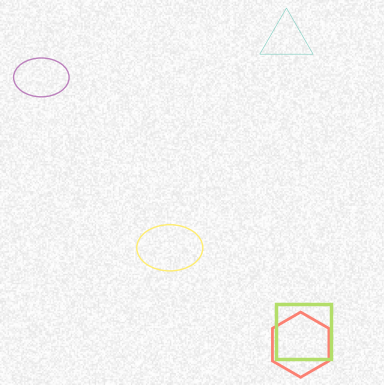[{"shape": "triangle", "thickness": 0.5, "radius": 0.4, "center": [0.744, 0.899]}, {"shape": "hexagon", "thickness": 2, "radius": 0.42, "center": [0.781, 0.105]}, {"shape": "square", "thickness": 2.5, "radius": 0.36, "center": [0.788, 0.14]}, {"shape": "oval", "thickness": 1, "radius": 0.36, "center": [0.107, 0.799]}, {"shape": "oval", "thickness": 1, "radius": 0.43, "center": [0.441, 0.356]}]